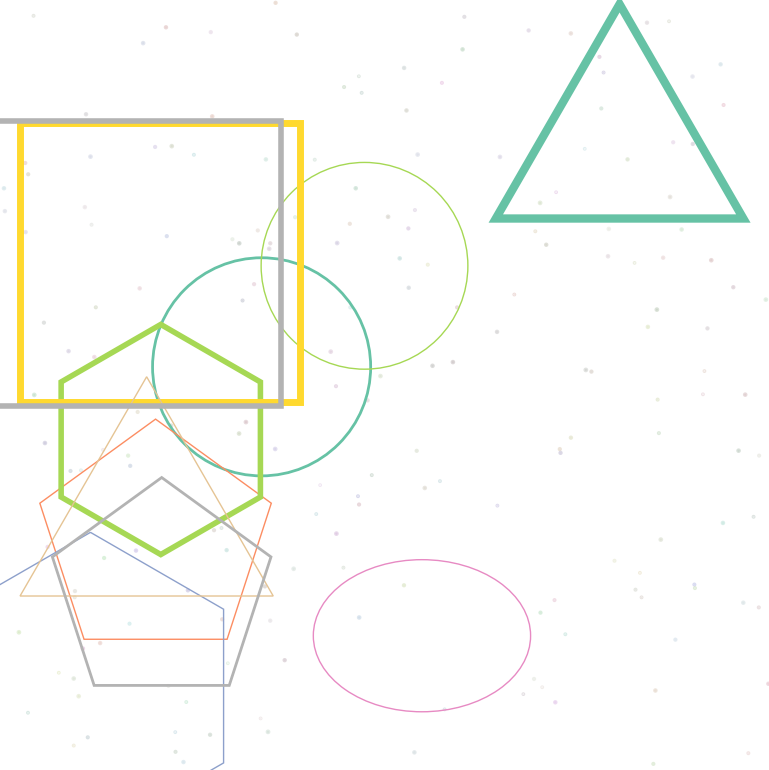[{"shape": "circle", "thickness": 1, "radius": 0.71, "center": [0.34, 0.524]}, {"shape": "triangle", "thickness": 3, "radius": 0.93, "center": [0.805, 0.809]}, {"shape": "pentagon", "thickness": 0.5, "radius": 0.79, "center": [0.202, 0.298]}, {"shape": "hexagon", "thickness": 0.5, "radius": 1.0, "center": [0.117, 0.109]}, {"shape": "oval", "thickness": 0.5, "radius": 0.71, "center": [0.548, 0.174]}, {"shape": "circle", "thickness": 0.5, "radius": 0.67, "center": [0.473, 0.655]}, {"shape": "hexagon", "thickness": 2, "radius": 0.75, "center": [0.209, 0.429]}, {"shape": "square", "thickness": 2.5, "radius": 0.91, "center": [0.208, 0.659]}, {"shape": "triangle", "thickness": 0.5, "radius": 0.95, "center": [0.19, 0.321]}, {"shape": "pentagon", "thickness": 1, "radius": 0.75, "center": [0.21, 0.231]}, {"shape": "square", "thickness": 2, "radius": 0.92, "center": [0.18, 0.658]}]